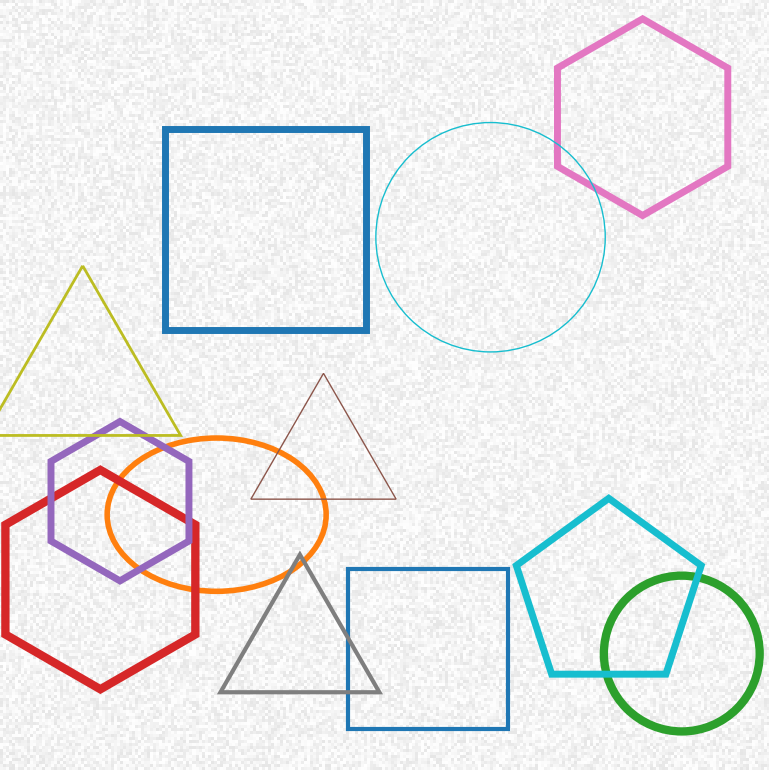[{"shape": "square", "thickness": 2.5, "radius": 0.65, "center": [0.345, 0.702]}, {"shape": "square", "thickness": 1.5, "radius": 0.52, "center": [0.556, 0.157]}, {"shape": "oval", "thickness": 2, "radius": 0.71, "center": [0.281, 0.332]}, {"shape": "circle", "thickness": 3, "radius": 0.51, "center": [0.885, 0.151]}, {"shape": "hexagon", "thickness": 3, "radius": 0.71, "center": [0.13, 0.247]}, {"shape": "hexagon", "thickness": 2.5, "radius": 0.52, "center": [0.156, 0.349]}, {"shape": "triangle", "thickness": 0.5, "radius": 0.54, "center": [0.42, 0.406]}, {"shape": "hexagon", "thickness": 2.5, "radius": 0.64, "center": [0.835, 0.848]}, {"shape": "triangle", "thickness": 1.5, "radius": 0.6, "center": [0.39, 0.161]}, {"shape": "triangle", "thickness": 1, "radius": 0.73, "center": [0.107, 0.508]}, {"shape": "pentagon", "thickness": 2.5, "radius": 0.63, "center": [0.791, 0.227]}, {"shape": "circle", "thickness": 0.5, "radius": 0.74, "center": [0.637, 0.692]}]